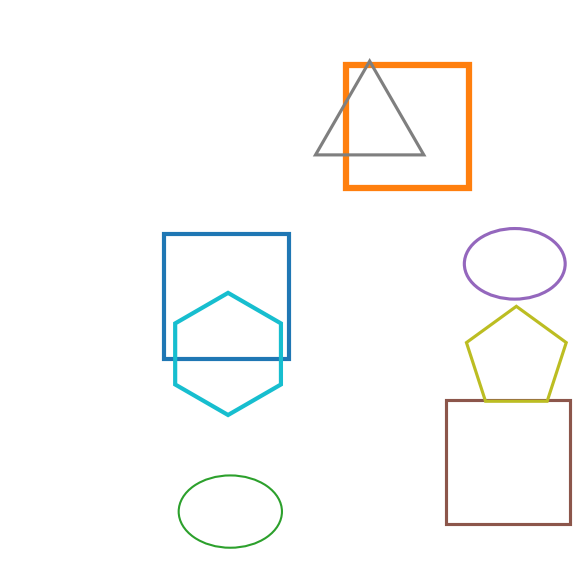[{"shape": "square", "thickness": 2, "radius": 0.54, "center": [0.392, 0.486]}, {"shape": "square", "thickness": 3, "radius": 0.53, "center": [0.706, 0.78]}, {"shape": "oval", "thickness": 1, "radius": 0.45, "center": [0.399, 0.113]}, {"shape": "oval", "thickness": 1.5, "radius": 0.44, "center": [0.891, 0.542]}, {"shape": "square", "thickness": 1.5, "radius": 0.54, "center": [0.88, 0.199]}, {"shape": "triangle", "thickness": 1.5, "radius": 0.54, "center": [0.64, 0.785]}, {"shape": "pentagon", "thickness": 1.5, "radius": 0.45, "center": [0.894, 0.378]}, {"shape": "hexagon", "thickness": 2, "radius": 0.53, "center": [0.395, 0.386]}]